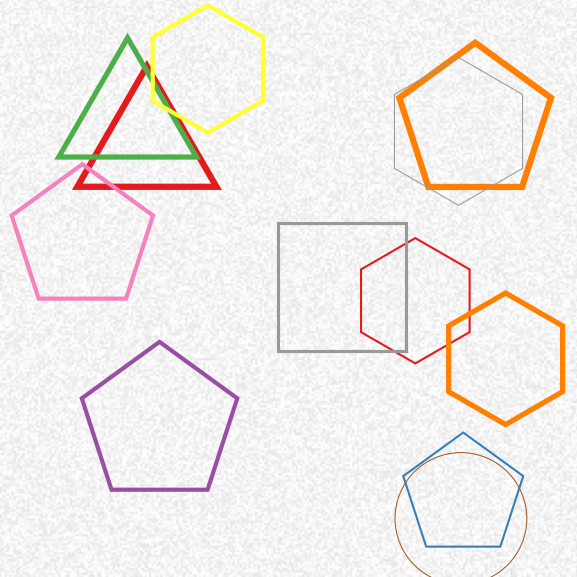[{"shape": "hexagon", "thickness": 1, "radius": 0.54, "center": [0.719, 0.478]}, {"shape": "triangle", "thickness": 3, "radius": 0.7, "center": [0.254, 0.745]}, {"shape": "pentagon", "thickness": 1, "radius": 0.55, "center": [0.802, 0.141]}, {"shape": "triangle", "thickness": 2.5, "radius": 0.69, "center": [0.221, 0.796]}, {"shape": "pentagon", "thickness": 2, "radius": 0.71, "center": [0.276, 0.266]}, {"shape": "hexagon", "thickness": 2.5, "radius": 0.57, "center": [0.876, 0.378]}, {"shape": "pentagon", "thickness": 3, "radius": 0.69, "center": [0.823, 0.787]}, {"shape": "hexagon", "thickness": 2, "radius": 0.55, "center": [0.36, 0.88]}, {"shape": "circle", "thickness": 0.5, "radius": 0.57, "center": [0.798, 0.101]}, {"shape": "pentagon", "thickness": 2, "radius": 0.64, "center": [0.143, 0.586]}, {"shape": "hexagon", "thickness": 0.5, "radius": 0.64, "center": [0.794, 0.772]}, {"shape": "square", "thickness": 1.5, "radius": 0.55, "center": [0.593, 0.502]}]